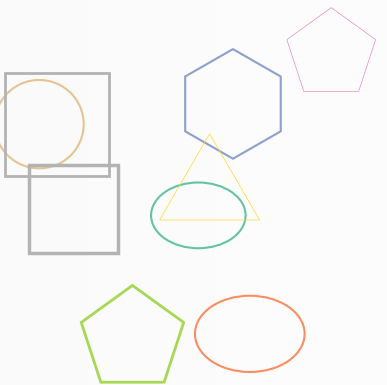[{"shape": "oval", "thickness": 1.5, "radius": 0.61, "center": [0.512, 0.441]}, {"shape": "oval", "thickness": 1.5, "radius": 0.71, "center": [0.645, 0.133]}, {"shape": "hexagon", "thickness": 1.5, "radius": 0.71, "center": [0.601, 0.73]}, {"shape": "pentagon", "thickness": 0.5, "radius": 0.6, "center": [0.855, 0.86]}, {"shape": "pentagon", "thickness": 2, "radius": 0.69, "center": [0.342, 0.12]}, {"shape": "triangle", "thickness": 0.5, "radius": 0.75, "center": [0.541, 0.503]}, {"shape": "circle", "thickness": 1.5, "radius": 0.57, "center": [0.101, 0.677]}, {"shape": "square", "thickness": 2.5, "radius": 0.58, "center": [0.19, 0.457]}, {"shape": "square", "thickness": 2, "radius": 0.67, "center": [0.147, 0.677]}]